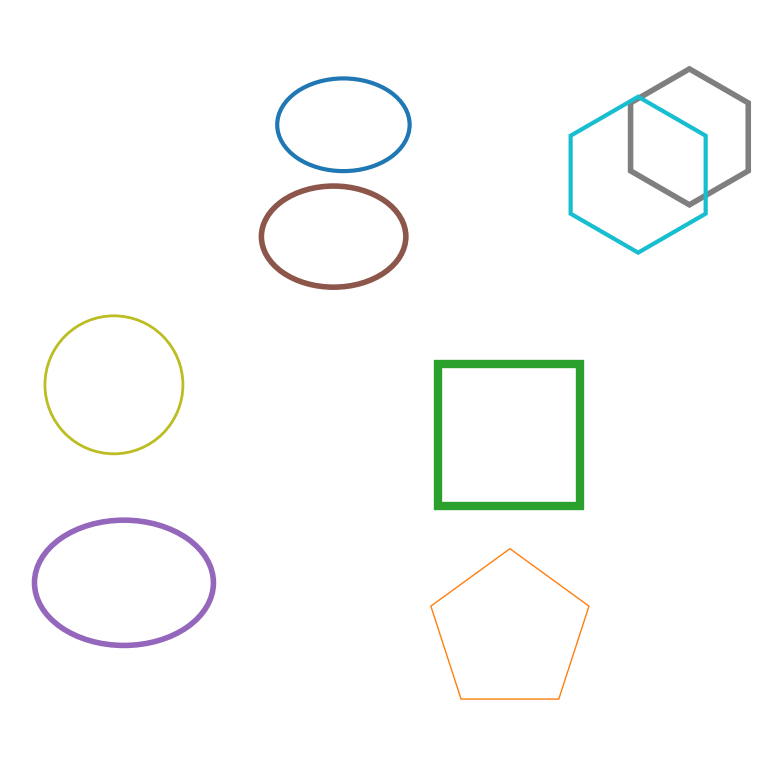[{"shape": "oval", "thickness": 1.5, "radius": 0.43, "center": [0.446, 0.838]}, {"shape": "pentagon", "thickness": 0.5, "radius": 0.54, "center": [0.662, 0.179]}, {"shape": "square", "thickness": 3, "radius": 0.46, "center": [0.661, 0.435]}, {"shape": "oval", "thickness": 2, "radius": 0.58, "center": [0.161, 0.243]}, {"shape": "oval", "thickness": 2, "radius": 0.47, "center": [0.433, 0.693]}, {"shape": "hexagon", "thickness": 2, "radius": 0.44, "center": [0.895, 0.822]}, {"shape": "circle", "thickness": 1, "radius": 0.45, "center": [0.148, 0.5]}, {"shape": "hexagon", "thickness": 1.5, "radius": 0.51, "center": [0.829, 0.773]}]